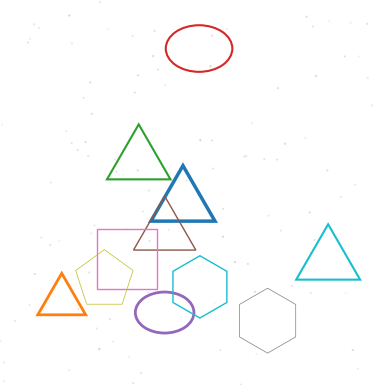[{"shape": "triangle", "thickness": 2.5, "radius": 0.48, "center": [0.475, 0.474]}, {"shape": "triangle", "thickness": 2, "radius": 0.36, "center": [0.16, 0.218]}, {"shape": "triangle", "thickness": 1.5, "radius": 0.48, "center": [0.36, 0.582]}, {"shape": "oval", "thickness": 1.5, "radius": 0.43, "center": [0.517, 0.874]}, {"shape": "oval", "thickness": 2, "radius": 0.38, "center": [0.428, 0.188]}, {"shape": "triangle", "thickness": 1, "radius": 0.47, "center": [0.428, 0.397]}, {"shape": "square", "thickness": 1, "radius": 0.38, "center": [0.33, 0.327]}, {"shape": "hexagon", "thickness": 0.5, "radius": 0.42, "center": [0.695, 0.167]}, {"shape": "pentagon", "thickness": 0.5, "radius": 0.39, "center": [0.271, 0.273]}, {"shape": "hexagon", "thickness": 1, "radius": 0.4, "center": [0.519, 0.255]}, {"shape": "triangle", "thickness": 1.5, "radius": 0.48, "center": [0.852, 0.322]}]